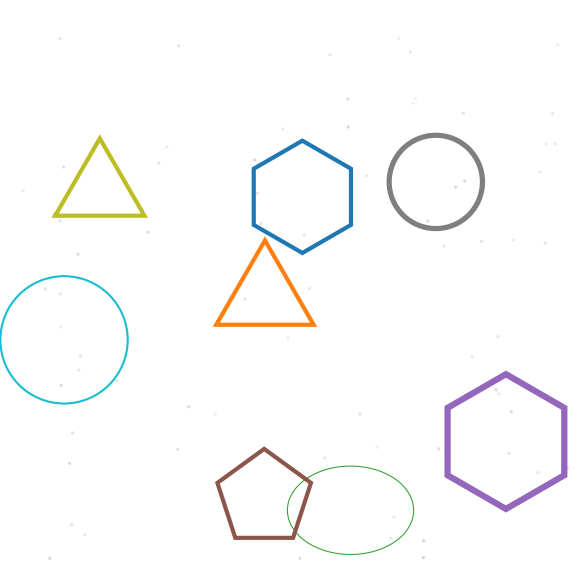[{"shape": "hexagon", "thickness": 2, "radius": 0.49, "center": [0.524, 0.658]}, {"shape": "triangle", "thickness": 2, "radius": 0.49, "center": [0.459, 0.485]}, {"shape": "oval", "thickness": 0.5, "radius": 0.55, "center": [0.607, 0.116]}, {"shape": "hexagon", "thickness": 3, "radius": 0.58, "center": [0.876, 0.235]}, {"shape": "pentagon", "thickness": 2, "radius": 0.43, "center": [0.457, 0.137]}, {"shape": "circle", "thickness": 2.5, "radius": 0.4, "center": [0.755, 0.684]}, {"shape": "triangle", "thickness": 2, "radius": 0.45, "center": [0.173, 0.67]}, {"shape": "circle", "thickness": 1, "radius": 0.55, "center": [0.111, 0.411]}]